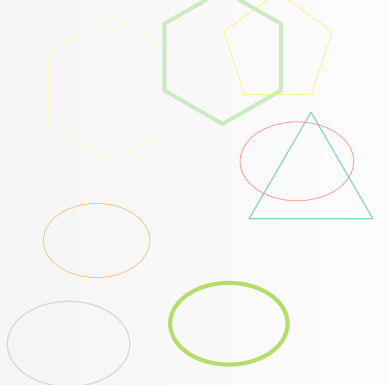[{"shape": "triangle", "thickness": 1, "radius": 0.92, "center": [0.803, 0.524]}, {"shape": "hexagon", "thickness": 0.5, "radius": 0.95, "center": [0.289, 0.769]}, {"shape": "oval", "thickness": 0.5, "radius": 0.73, "center": [0.766, 0.581]}, {"shape": "oval", "thickness": 0.5, "radius": 0.69, "center": [0.249, 0.375]}, {"shape": "oval", "thickness": 3, "radius": 0.76, "center": [0.591, 0.159]}, {"shape": "oval", "thickness": 1, "radius": 0.79, "center": [0.177, 0.107]}, {"shape": "hexagon", "thickness": 3, "radius": 0.87, "center": [0.575, 0.852]}, {"shape": "pentagon", "thickness": 0.5, "radius": 0.73, "center": [0.717, 0.873]}]